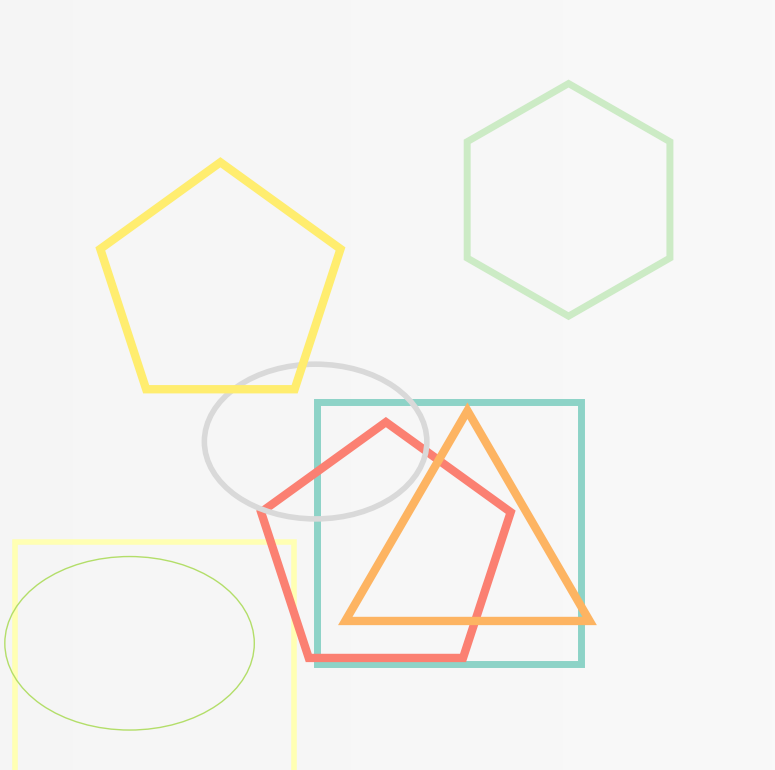[{"shape": "square", "thickness": 2.5, "radius": 0.85, "center": [0.579, 0.308]}, {"shape": "square", "thickness": 2, "radius": 0.9, "center": [0.2, 0.116]}, {"shape": "pentagon", "thickness": 3, "radius": 0.85, "center": [0.498, 0.283]}, {"shape": "triangle", "thickness": 3, "radius": 0.91, "center": [0.603, 0.285]}, {"shape": "oval", "thickness": 0.5, "radius": 0.8, "center": [0.167, 0.165]}, {"shape": "oval", "thickness": 2, "radius": 0.72, "center": [0.407, 0.427]}, {"shape": "hexagon", "thickness": 2.5, "radius": 0.76, "center": [0.734, 0.74]}, {"shape": "pentagon", "thickness": 3, "radius": 0.81, "center": [0.284, 0.626]}]